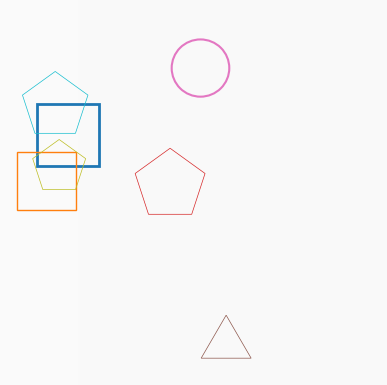[{"shape": "square", "thickness": 2, "radius": 0.4, "center": [0.176, 0.65]}, {"shape": "square", "thickness": 1, "radius": 0.38, "center": [0.12, 0.53]}, {"shape": "pentagon", "thickness": 0.5, "radius": 0.47, "center": [0.439, 0.52]}, {"shape": "triangle", "thickness": 0.5, "radius": 0.37, "center": [0.584, 0.107]}, {"shape": "circle", "thickness": 1.5, "radius": 0.37, "center": [0.517, 0.823]}, {"shape": "pentagon", "thickness": 0.5, "radius": 0.36, "center": [0.153, 0.566]}, {"shape": "pentagon", "thickness": 0.5, "radius": 0.44, "center": [0.142, 0.726]}]